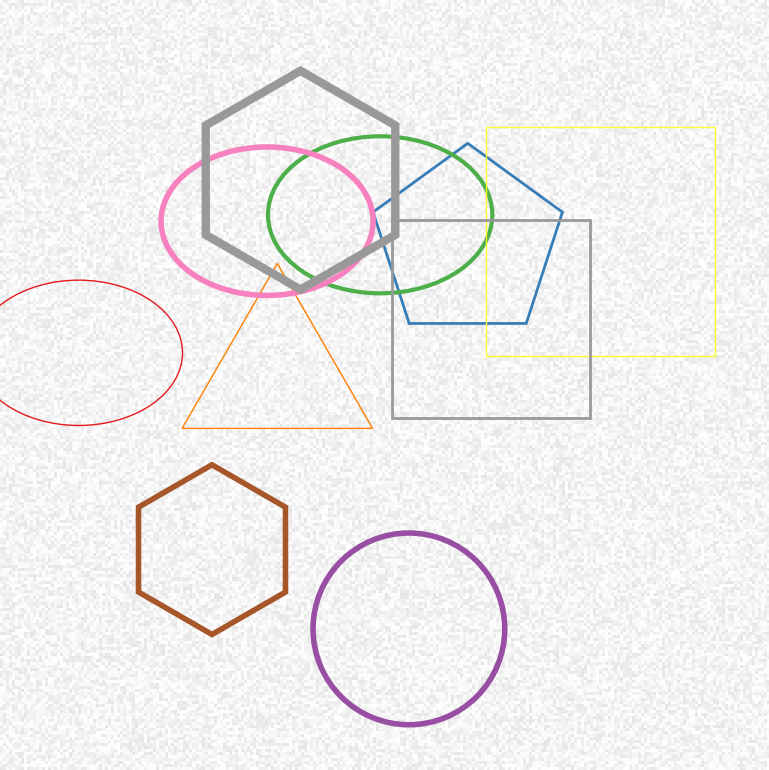[{"shape": "oval", "thickness": 0.5, "radius": 0.67, "center": [0.102, 0.542]}, {"shape": "pentagon", "thickness": 1, "radius": 0.65, "center": [0.607, 0.685]}, {"shape": "oval", "thickness": 1.5, "radius": 0.73, "center": [0.494, 0.721]}, {"shape": "circle", "thickness": 2, "radius": 0.62, "center": [0.531, 0.183]}, {"shape": "triangle", "thickness": 0.5, "radius": 0.71, "center": [0.36, 0.515]}, {"shape": "square", "thickness": 0.5, "radius": 0.74, "center": [0.78, 0.687]}, {"shape": "hexagon", "thickness": 2, "radius": 0.55, "center": [0.275, 0.286]}, {"shape": "oval", "thickness": 2, "radius": 0.69, "center": [0.347, 0.713]}, {"shape": "hexagon", "thickness": 3, "radius": 0.71, "center": [0.39, 0.766]}, {"shape": "square", "thickness": 1, "radius": 0.64, "center": [0.638, 0.585]}]